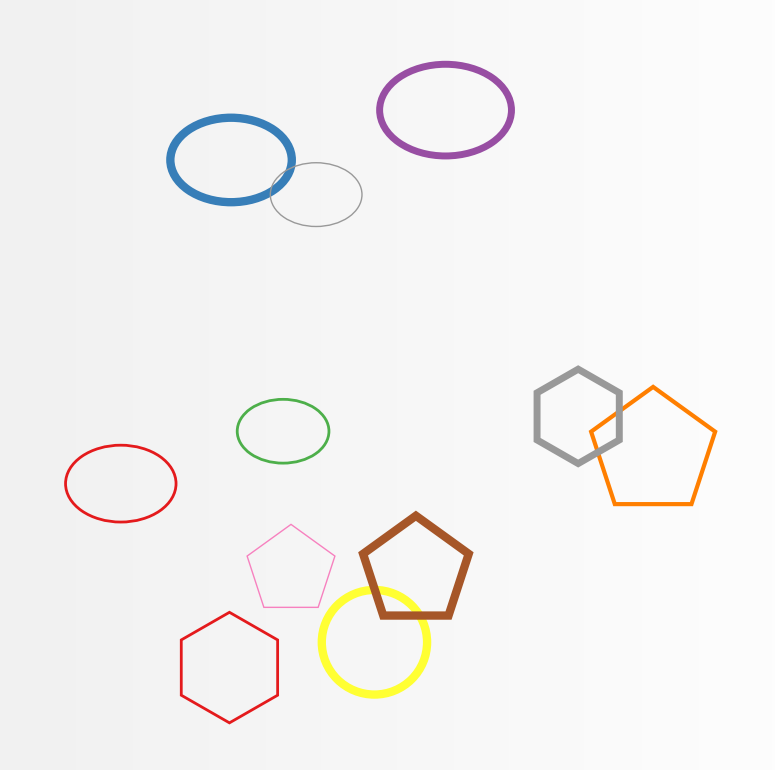[{"shape": "hexagon", "thickness": 1, "radius": 0.36, "center": [0.296, 0.133]}, {"shape": "oval", "thickness": 1, "radius": 0.36, "center": [0.156, 0.372]}, {"shape": "oval", "thickness": 3, "radius": 0.39, "center": [0.298, 0.792]}, {"shape": "oval", "thickness": 1, "radius": 0.3, "center": [0.365, 0.44]}, {"shape": "oval", "thickness": 2.5, "radius": 0.43, "center": [0.575, 0.857]}, {"shape": "pentagon", "thickness": 1.5, "radius": 0.42, "center": [0.843, 0.413]}, {"shape": "circle", "thickness": 3, "radius": 0.34, "center": [0.483, 0.166]}, {"shape": "pentagon", "thickness": 3, "radius": 0.36, "center": [0.537, 0.259]}, {"shape": "pentagon", "thickness": 0.5, "radius": 0.3, "center": [0.375, 0.259]}, {"shape": "hexagon", "thickness": 2.5, "radius": 0.31, "center": [0.746, 0.459]}, {"shape": "oval", "thickness": 0.5, "radius": 0.3, "center": [0.408, 0.747]}]